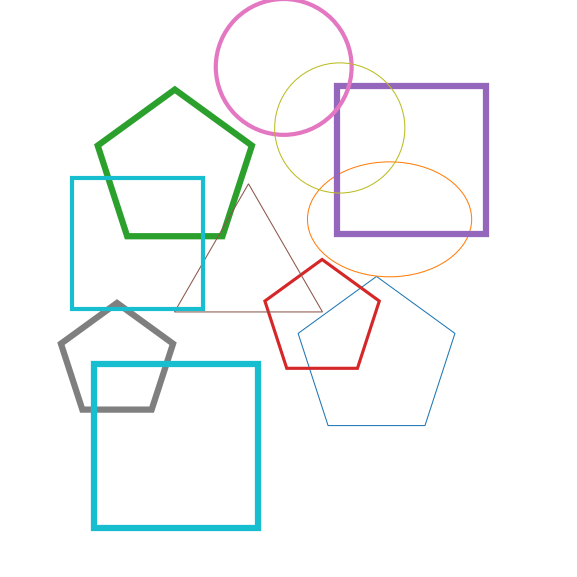[{"shape": "pentagon", "thickness": 0.5, "radius": 0.71, "center": [0.652, 0.378]}, {"shape": "oval", "thickness": 0.5, "radius": 0.71, "center": [0.675, 0.619]}, {"shape": "pentagon", "thickness": 3, "radius": 0.7, "center": [0.303, 0.704]}, {"shape": "pentagon", "thickness": 1.5, "radius": 0.52, "center": [0.558, 0.446]}, {"shape": "square", "thickness": 3, "radius": 0.64, "center": [0.713, 0.722]}, {"shape": "triangle", "thickness": 0.5, "radius": 0.74, "center": [0.43, 0.533]}, {"shape": "circle", "thickness": 2, "radius": 0.59, "center": [0.491, 0.883]}, {"shape": "pentagon", "thickness": 3, "radius": 0.51, "center": [0.203, 0.372]}, {"shape": "circle", "thickness": 0.5, "radius": 0.56, "center": [0.588, 0.778]}, {"shape": "square", "thickness": 3, "radius": 0.71, "center": [0.305, 0.227]}, {"shape": "square", "thickness": 2, "radius": 0.57, "center": [0.238, 0.577]}]